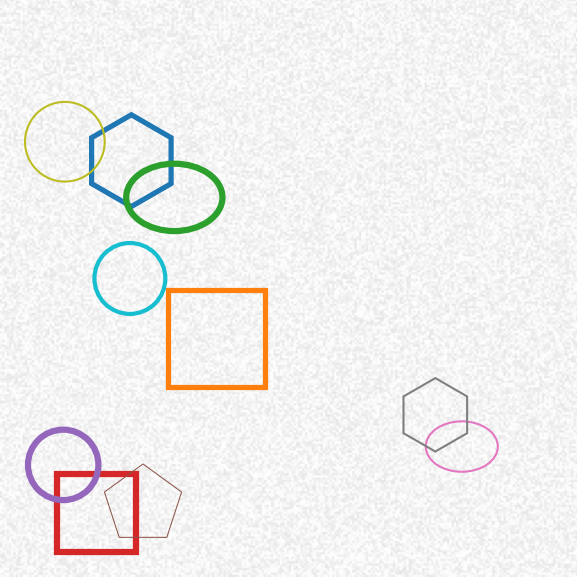[{"shape": "hexagon", "thickness": 2.5, "radius": 0.4, "center": [0.227, 0.721]}, {"shape": "square", "thickness": 2.5, "radius": 0.42, "center": [0.374, 0.413]}, {"shape": "oval", "thickness": 3, "radius": 0.42, "center": [0.302, 0.657]}, {"shape": "square", "thickness": 3, "radius": 0.34, "center": [0.167, 0.111]}, {"shape": "circle", "thickness": 3, "radius": 0.3, "center": [0.109, 0.194]}, {"shape": "pentagon", "thickness": 0.5, "radius": 0.35, "center": [0.248, 0.125]}, {"shape": "oval", "thickness": 1, "radius": 0.31, "center": [0.8, 0.226]}, {"shape": "hexagon", "thickness": 1, "radius": 0.32, "center": [0.754, 0.281]}, {"shape": "circle", "thickness": 1, "radius": 0.34, "center": [0.112, 0.754]}, {"shape": "circle", "thickness": 2, "radius": 0.31, "center": [0.225, 0.517]}]